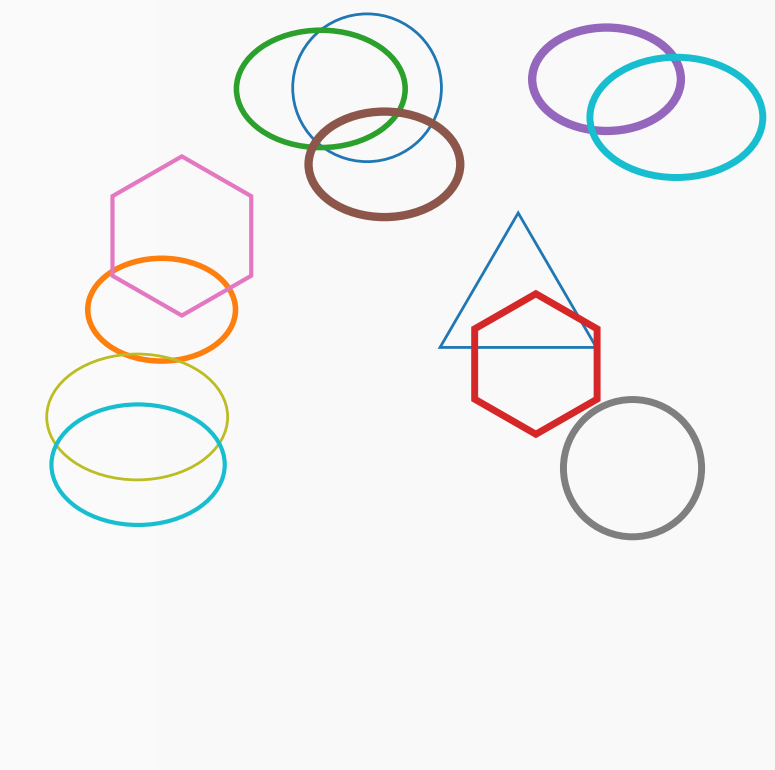[{"shape": "triangle", "thickness": 1, "radius": 0.58, "center": [0.669, 0.607]}, {"shape": "circle", "thickness": 1, "radius": 0.48, "center": [0.474, 0.886]}, {"shape": "oval", "thickness": 2, "radius": 0.48, "center": [0.209, 0.598]}, {"shape": "oval", "thickness": 2, "radius": 0.54, "center": [0.414, 0.885]}, {"shape": "hexagon", "thickness": 2.5, "radius": 0.46, "center": [0.691, 0.527]}, {"shape": "oval", "thickness": 3, "radius": 0.48, "center": [0.783, 0.897]}, {"shape": "oval", "thickness": 3, "radius": 0.49, "center": [0.496, 0.787]}, {"shape": "hexagon", "thickness": 1.5, "radius": 0.52, "center": [0.235, 0.694]}, {"shape": "circle", "thickness": 2.5, "radius": 0.45, "center": [0.816, 0.392]}, {"shape": "oval", "thickness": 1, "radius": 0.58, "center": [0.177, 0.458]}, {"shape": "oval", "thickness": 1.5, "radius": 0.56, "center": [0.178, 0.396]}, {"shape": "oval", "thickness": 2.5, "radius": 0.56, "center": [0.873, 0.848]}]